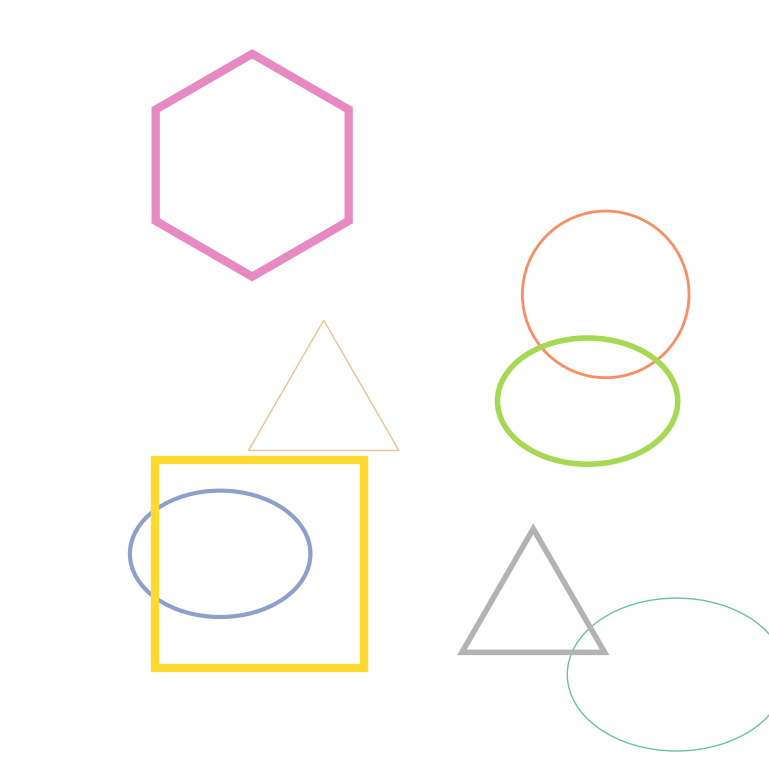[{"shape": "oval", "thickness": 0.5, "radius": 0.71, "center": [0.879, 0.124]}, {"shape": "circle", "thickness": 1, "radius": 0.54, "center": [0.787, 0.618]}, {"shape": "oval", "thickness": 1.5, "radius": 0.59, "center": [0.286, 0.281]}, {"shape": "hexagon", "thickness": 3, "radius": 0.72, "center": [0.328, 0.785]}, {"shape": "oval", "thickness": 2, "radius": 0.59, "center": [0.763, 0.479]}, {"shape": "square", "thickness": 3, "radius": 0.68, "center": [0.337, 0.267]}, {"shape": "triangle", "thickness": 0.5, "radius": 0.56, "center": [0.42, 0.471]}, {"shape": "triangle", "thickness": 2, "radius": 0.54, "center": [0.693, 0.206]}]